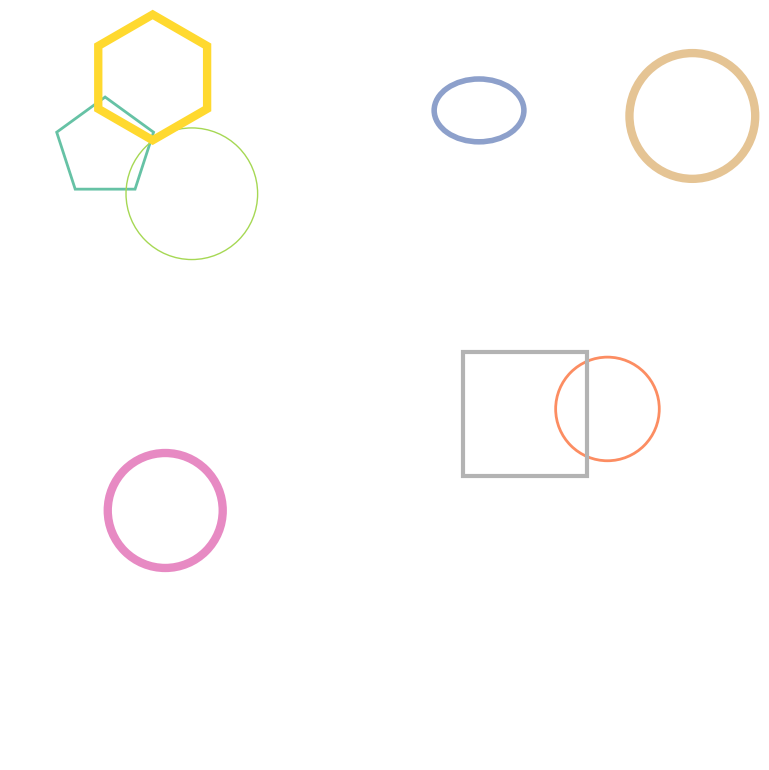[{"shape": "pentagon", "thickness": 1, "radius": 0.33, "center": [0.137, 0.808]}, {"shape": "circle", "thickness": 1, "radius": 0.34, "center": [0.789, 0.469]}, {"shape": "oval", "thickness": 2, "radius": 0.29, "center": [0.622, 0.857]}, {"shape": "circle", "thickness": 3, "radius": 0.37, "center": [0.215, 0.337]}, {"shape": "circle", "thickness": 0.5, "radius": 0.43, "center": [0.249, 0.748]}, {"shape": "hexagon", "thickness": 3, "radius": 0.41, "center": [0.198, 0.899]}, {"shape": "circle", "thickness": 3, "radius": 0.41, "center": [0.899, 0.849]}, {"shape": "square", "thickness": 1.5, "radius": 0.4, "center": [0.682, 0.463]}]